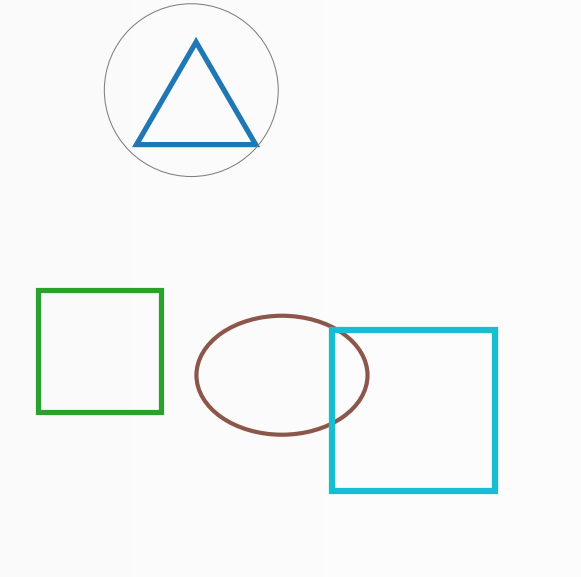[{"shape": "triangle", "thickness": 2.5, "radius": 0.59, "center": [0.337, 0.808]}, {"shape": "square", "thickness": 2.5, "radius": 0.53, "center": [0.171, 0.391]}, {"shape": "oval", "thickness": 2, "radius": 0.74, "center": [0.485, 0.349]}, {"shape": "circle", "thickness": 0.5, "radius": 0.75, "center": [0.329, 0.843]}, {"shape": "square", "thickness": 3, "radius": 0.7, "center": [0.712, 0.288]}]